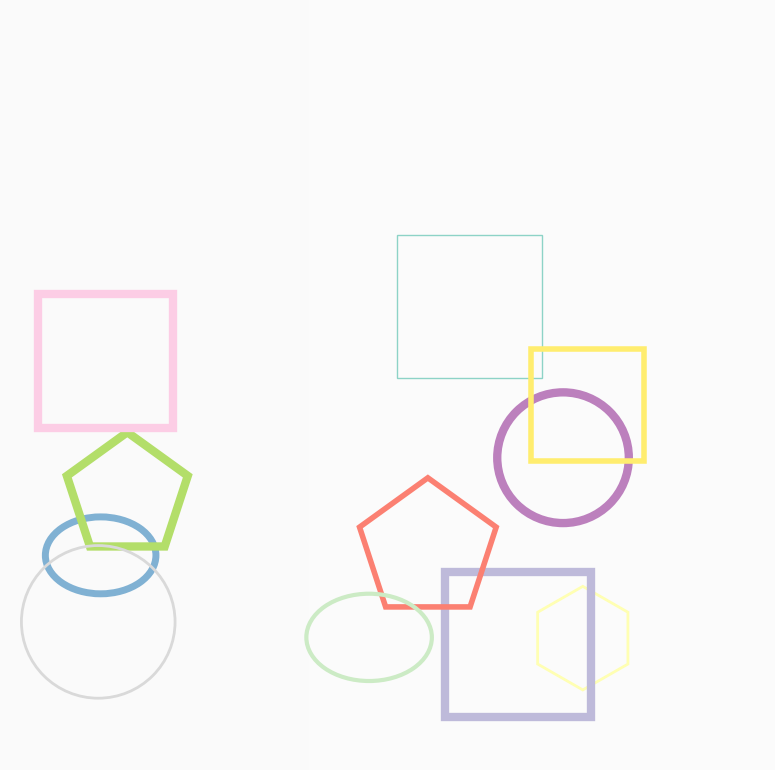[{"shape": "square", "thickness": 0.5, "radius": 0.47, "center": [0.606, 0.602]}, {"shape": "hexagon", "thickness": 1, "radius": 0.34, "center": [0.752, 0.171]}, {"shape": "square", "thickness": 3, "radius": 0.47, "center": [0.668, 0.163]}, {"shape": "pentagon", "thickness": 2, "radius": 0.46, "center": [0.552, 0.287]}, {"shape": "oval", "thickness": 2.5, "radius": 0.36, "center": [0.13, 0.279]}, {"shape": "pentagon", "thickness": 3, "radius": 0.41, "center": [0.164, 0.357]}, {"shape": "square", "thickness": 3, "radius": 0.44, "center": [0.136, 0.531]}, {"shape": "circle", "thickness": 1, "radius": 0.5, "center": [0.127, 0.192]}, {"shape": "circle", "thickness": 3, "radius": 0.42, "center": [0.726, 0.406]}, {"shape": "oval", "thickness": 1.5, "radius": 0.4, "center": [0.476, 0.172]}, {"shape": "square", "thickness": 2, "radius": 0.36, "center": [0.758, 0.474]}]